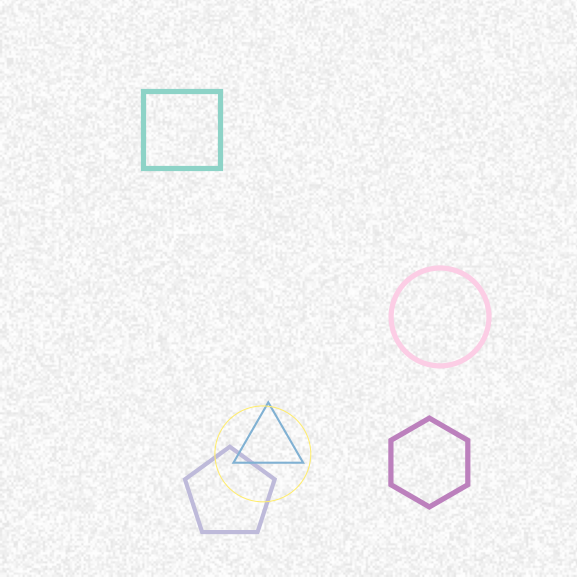[{"shape": "square", "thickness": 2.5, "radius": 0.33, "center": [0.314, 0.774]}, {"shape": "pentagon", "thickness": 2, "radius": 0.41, "center": [0.398, 0.144]}, {"shape": "triangle", "thickness": 1, "radius": 0.35, "center": [0.465, 0.233]}, {"shape": "circle", "thickness": 2.5, "radius": 0.42, "center": [0.762, 0.45]}, {"shape": "hexagon", "thickness": 2.5, "radius": 0.38, "center": [0.743, 0.198]}, {"shape": "circle", "thickness": 0.5, "radius": 0.42, "center": [0.455, 0.213]}]